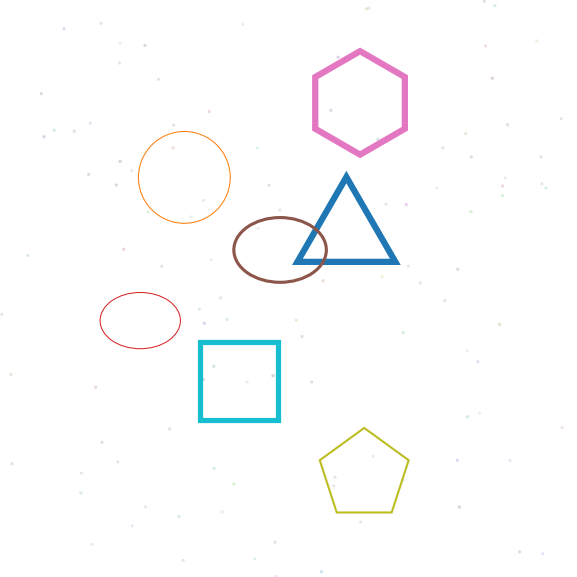[{"shape": "triangle", "thickness": 3, "radius": 0.49, "center": [0.6, 0.595]}, {"shape": "circle", "thickness": 0.5, "radius": 0.4, "center": [0.319, 0.692]}, {"shape": "oval", "thickness": 0.5, "radius": 0.35, "center": [0.243, 0.444]}, {"shape": "oval", "thickness": 1.5, "radius": 0.4, "center": [0.485, 0.566]}, {"shape": "hexagon", "thickness": 3, "radius": 0.45, "center": [0.623, 0.821]}, {"shape": "pentagon", "thickness": 1, "radius": 0.4, "center": [0.631, 0.177]}, {"shape": "square", "thickness": 2.5, "radius": 0.34, "center": [0.414, 0.34]}]